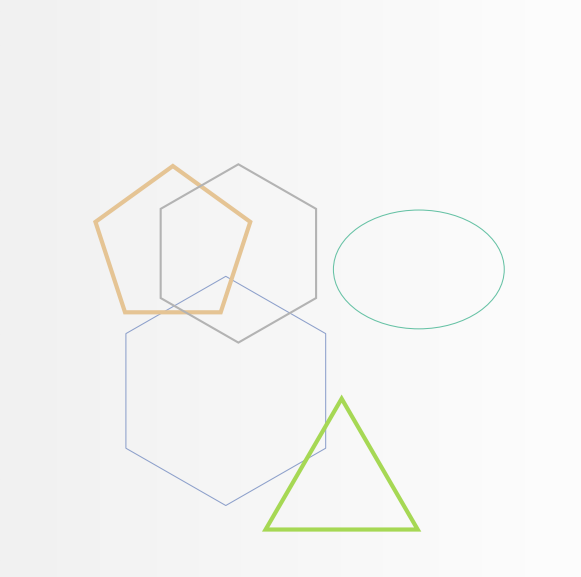[{"shape": "oval", "thickness": 0.5, "radius": 0.73, "center": [0.721, 0.533]}, {"shape": "hexagon", "thickness": 0.5, "radius": 0.99, "center": [0.388, 0.322]}, {"shape": "triangle", "thickness": 2, "radius": 0.76, "center": [0.588, 0.158]}, {"shape": "pentagon", "thickness": 2, "radius": 0.7, "center": [0.297, 0.572]}, {"shape": "hexagon", "thickness": 1, "radius": 0.77, "center": [0.41, 0.56]}]